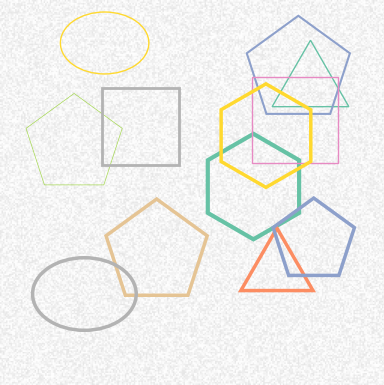[{"shape": "hexagon", "thickness": 3, "radius": 0.68, "center": [0.658, 0.515]}, {"shape": "triangle", "thickness": 1, "radius": 0.58, "center": [0.806, 0.78]}, {"shape": "triangle", "thickness": 2.5, "radius": 0.54, "center": [0.719, 0.299]}, {"shape": "pentagon", "thickness": 1.5, "radius": 0.7, "center": [0.775, 0.818]}, {"shape": "pentagon", "thickness": 2.5, "radius": 0.56, "center": [0.815, 0.374]}, {"shape": "square", "thickness": 1, "radius": 0.56, "center": [0.766, 0.688]}, {"shape": "pentagon", "thickness": 0.5, "radius": 0.66, "center": [0.193, 0.626]}, {"shape": "oval", "thickness": 1, "radius": 0.57, "center": [0.272, 0.888]}, {"shape": "hexagon", "thickness": 2.5, "radius": 0.67, "center": [0.691, 0.648]}, {"shape": "pentagon", "thickness": 2.5, "radius": 0.69, "center": [0.407, 0.345]}, {"shape": "oval", "thickness": 2.5, "radius": 0.67, "center": [0.219, 0.236]}, {"shape": "square", "thickness": 2, "radius": 0.5, "center": [0.365, 0.672]}]